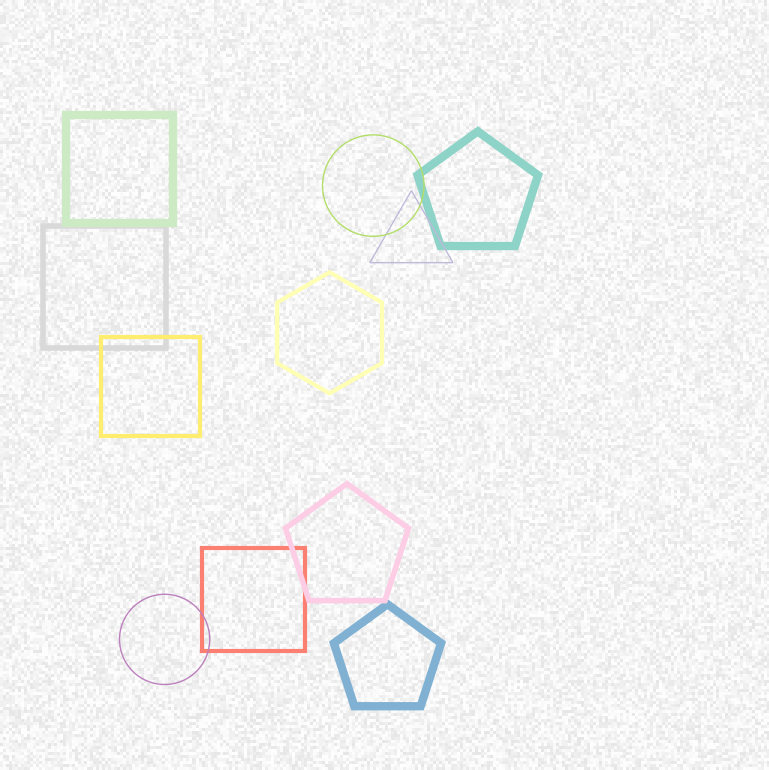[{"shape": "pentagon", "thickness": 3, "radius": 0.41, "center": [0.621, 0.747]}, {"shape": "hexagon", "thickness": 1.5, "radius": 0.39, "center": [0.428, 0.568]}, {"shape": "triangle", "thickness": 0.5, "radius": 0.31, "center": [0.534, 0.69]}, {"shape": "square", "thickness": 1.5, "radius": 0.33, "center": [0.329, 0.221]}, {"shape": "pentagon", "thickness": 3, "radius": 0.37, "center": [0.503, 0.142]}, {"shape": "circle", "thickness": 0.5, "radius": 0.33, "center": [0.485, 0.759]}, {"shape": "pentagon", "thickness": 2, "radius": 0.42, "center": [0.451, 0.288]}, {"shape": "square", "thickness": 2, "radius": 0.4, "center": [0.136, 0.627]}, {"shape": "circle", "thickness": 0.5, "radius": 0.29, "center": [0.214, 0.17]}, {"shape": "square", "thickness": 3, "radius": 0.35, "center": [0.155, 0.78]}, {"shape": "square", "thickness": 1.5, "radius": 0.32, "center": [0.196, 0.498]}]